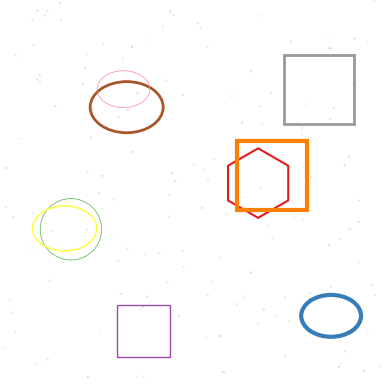[{"shape": "hexagon", "thickness": 1.5, "radius": 0.45, "center": [0.67, 0.524]}, {"shape": "oval", "thickness": 3, "radius": 0.39, "center": [0.86, 0.18]}, {"shape": "circle", "thickness": 0.5, "radius": 0.4, "center": [0.184, 0.404]}, {"shape": "square", "thickness": 1, "radius": 0.34, "center": [0.372, 0.141]}, {"shape": "square", "thickness": 3, "radius": 0.45, "center": [0.707, 0.544]}, {"shape": "oval", "thickness": 1, "radius": 0.42, "center": [0.168, 0.407]}, {"shape": "oval", "thickness": 2, "radius": 0.47, "center": [0.329, 0.722]}, {"shape": "oval", "thickness": 0.5, "radius": 0.34, "center": [0.321, 0.768]}, {"shape": "square", "thickness": 2, "radius": 0.45, "center": [0.828, 0.768]}]